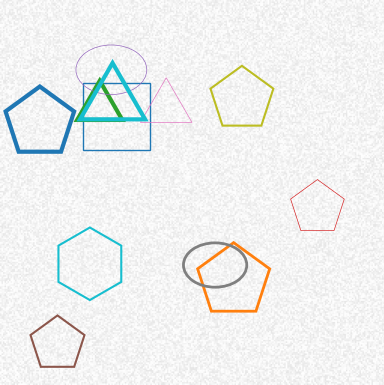[{"shape": "square", "thickness": 1, "radius": 0.44, "center": [0.302, 0.697]}, {"shape": "pentagon", "thickness": 3, "radius": 0.47, "center": [0.104, 0.682]}, {"shape": "pentagon", "thickness": 2, "radius": 0.49, "center": [0.607, 0.271]}, {"shape": "triangle", "thickness": 3, "radius": 0.34, "center": [0.259, 0.722]}, {"shape": "pentagon", "thickness": 0.5, "radius": 0.37, "center": [0.825, 0.46]}, {"shape": "oval", "thickness": 0.5, "radius": 0.46, "center": [0.289, 0.819]}, {"shape": "pentagon", "thickness": 1.5, "radius": 0.37, "center": [0.149, 0.107]}, {"shape": "triangle", "thickness": 0.5, "radius": 0.39, "center": [0.432, 0.721]}, {"shape": "oval", "thickness": 2, "radius": 0.41, "center": [0.559, 0.312]}, {"shape": "pentagon", "thickness": 1.5, "radius": 0.43, "center": [0.628, 0.743]}, {"shape": "hexagon", "thickness": 1.5, "radius": 0.47, "center": [0.233, 0.315]}, {"shape": "triangle", "thickness": 3, "radius": 0.49, "center": [0.292, 0.739]}]